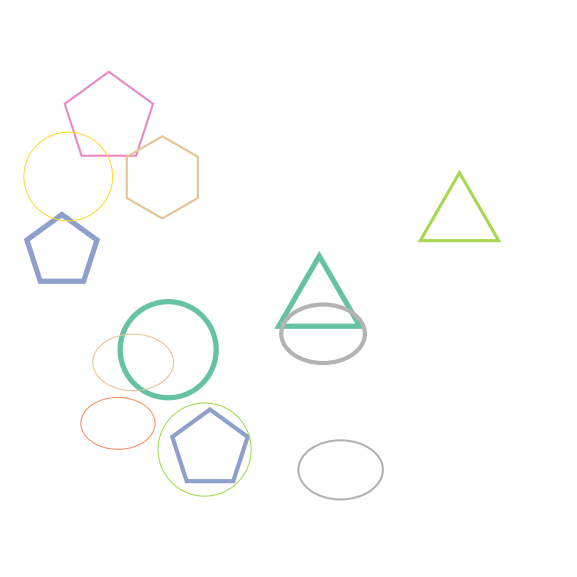[{"shape": "triangle", "thickness": 2.5, "radius": 0.41, "center": [0.553, 0.475]}, {"shape": "circle", "thickness": 2.5, "radius": 0.42, "center": [0.291, 0.394]}, {"shape": "oval", "thickness": 0.5, "radius": 0.32, "center": [0.204, 0.266]}, {"shape": "pentagon", "thickness": 2.5, "radius": 0.32, "center": [0.107, 0.564]}, {"shape": "pentagon", "thickness": 2, "radius": 0.34, "center": [0.364, 0.221]}, {"shape": "pentagon", "thickness": 1, "radius": 0.4, "center": [0.188, 0.794]}, {"shape": "triangle", "thickness": 1.5, "radius": 0.39, "center": [0.796, 0.622]}, {"shape": "circle", "thickness": 0.5, "radius": 0.4, "center": [0.354, 0.221]}, {"shape": "circle", "thickness": 0.5, "radius": 0.38, "center": [0.118, 0.693]}, {"shape": "oval", "thickness": 0.5, "radius": 0.35, "center": [0.231, 0.372]}, {"shape": "hexagon", "thickness": 1, "radius": 0.36, "center": [0.281, 0.692]}, {"shape": "oval", "thickness": 1, "radius": 0.37, "center": [0.59, 0.185]}, {"shape": "oval", "thickness": 2, "radius": 0.36, "center": [0.559, 0.421]}]